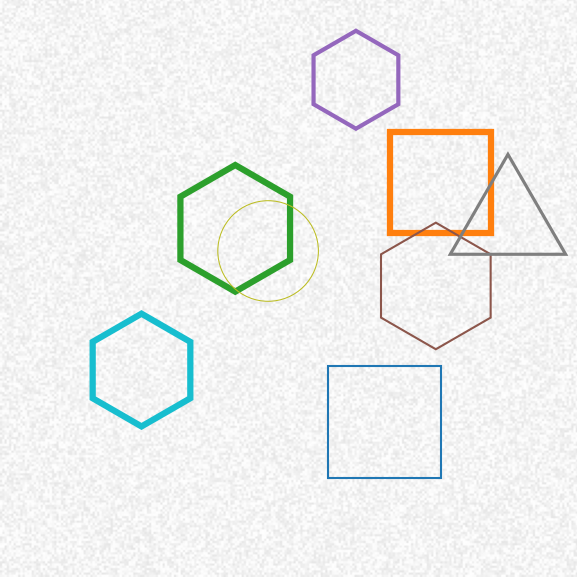[{"shape": "square", "thickness": 1, "radius": 0.49, "center": [0.666, 0.268]}, {"shape": "square", "thickness": 3, "radius": 0.44, "center": [0.763, 0.683]}, {"shape": "hexagon", "thickness": 3, "radius": 0.55, "center": [0.407, 0.604]}, {"shape": "hexagon", "thickness": 2, "radius": 0.42, "center": [0.616, 0.861]}, {"shape": "hexagon", "thickness": 1, "radius": 0.55, "center": [0.755, 0.504]}, {"shape": "triangle", "thickness": 1.5, "radius": 0.58, "center": [0.88, 0.616]}, {"shape": "circle", "thickness": 0.5, "radius": 0.44, "center": [0.464, 0.565]}, {"shape": "hexagon", "thickness": 3, "radius": 0.49, "center": [0.245, 0.358]}]